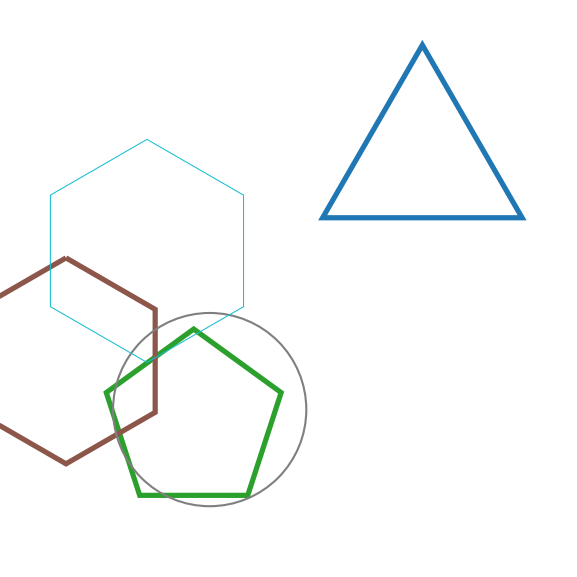[{"shape": "triangle", "thickness": 2.5, "radius": 1.0, "center": [0.731, 0.722]}, {"shape": "pentagon", "thickness": 2.5, "radius": 0.8, "center": [0.335, 0.27]}, {"shape": "hexagon", "thickness": 2.5, "radius": 0.89, "center": [0.114, 0.374]}, {"shape": "circle", "thickness": 1, "radius": 0.84, "center": [0.363, 0.29]}, {"shape": "hexagon", "thickness": 0.5, "radius": 0.97, "center": [0.254, 0.565]}]